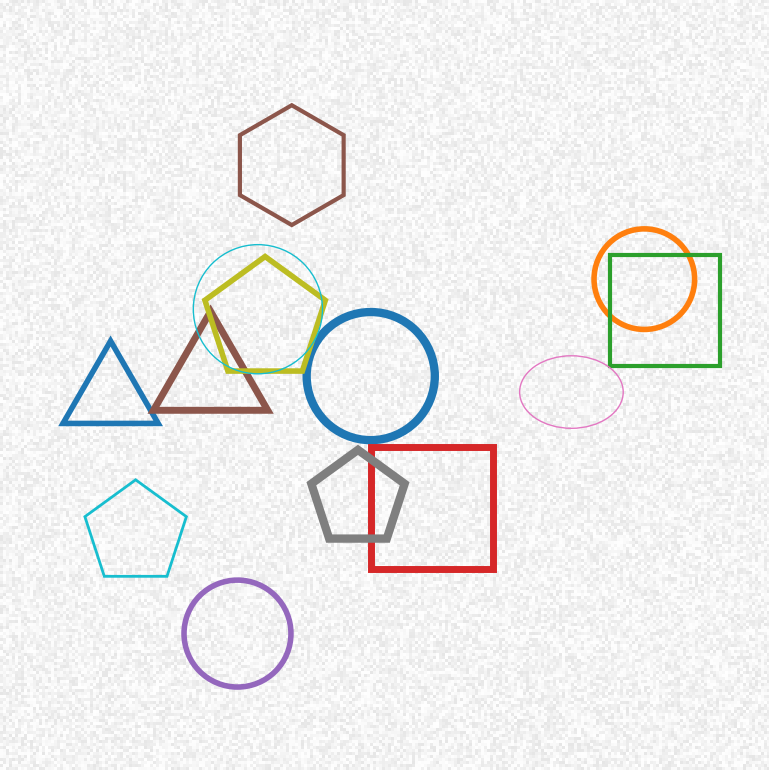[{"shape": "triangle", "thickness": 2, "radius": 0.36, "center": [0.144, 0.486]}, {"shape": "circle", "thickness": 3, "radius": 0.42, "center": [0.481, 0.512]}, {"shape": "circle", "thickness": 2, "radius": 0.33, "center": [0.837, 0.637]}, {"shape": "square", "thickness": 1.5, "radius": 0.36, "center": [0.864, 0.597]}, {"shape": "square", "thickness": 2.5, "radius": 0.4, "center": [0.561, 0.34]}, {"shape": "circle", "thickness": 2, "radius": 0.35, "center": [0.308, 0.177]}, {"shape": "hexagon", "thickness": 1.5, "radius": 0.39, "center": [0.379, 0.786]}, {"shape": "triangle", "thickness": 2.5, "radius": 0.43, "center": [0.273, 0.51]}, {"shape": "oval", "thickness": 0.5, "radius": 0.34, "center": [0.742, 0.491]}, {"shape": "pentagon", "thickness": 3, "radius": 0.32, "center": [0.465, 0.352]}, {"shape": "pentagon", "thickness": 2, "radius": 0.41, "center": [0.344, 0.585]}, {"shape": "pentagon", "thickness": 1, "radius": 0.35, "center": [0.176, 0.308]}, {"shape": "circle", "thickness": 0.5, "radius": 0.42, "center": [0.335, 0.598]}]